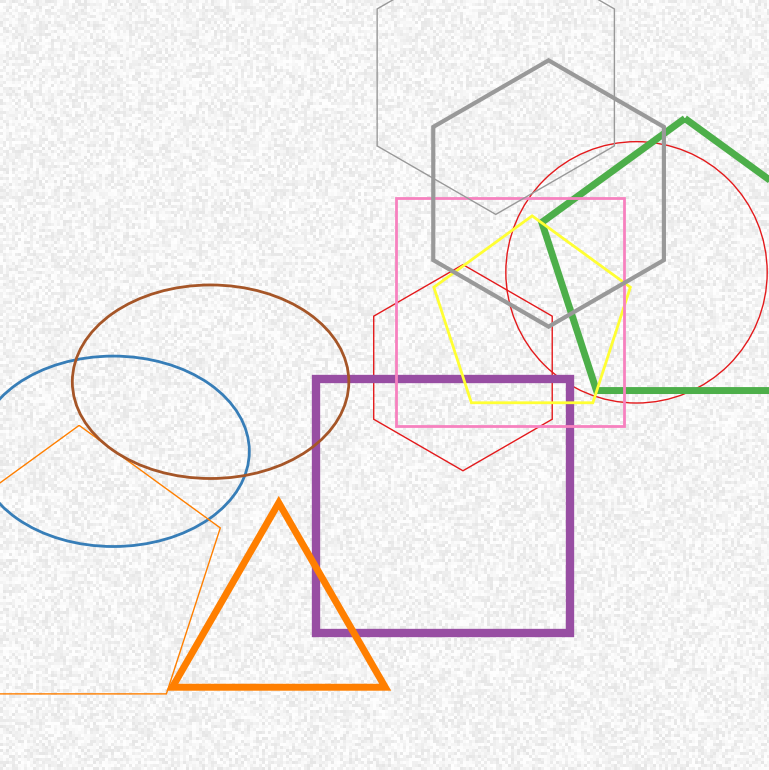[{"shape": "hexagon", "thickness": 0.5, "radius": 0.67, "center": [0.601, 0.522]}, {"shape": "circle", "thickness": 0.5, "radius": 0.85, "center": [0.827, 0.646]}, {"shape": "oval", "thickness": 1, "radius": 0.88, "center": [0.147, 0.414]}, {"shape": "pentagon", "thickness": 2.5, "radius": 0.98, "center": [0.889, 0.651]}, {"shape": "square", "thickness": 3, "radius": 0.83, "center": [0.576, 0.342]}, {"shape": "triangle", "thickness": 2.5, "radius": 0.8, "center": [0.362, 0.187]}, {"shape": "pentagon", "thickness": 0.5, "radius": 0.96, "center": [0.103, 0.255]}, {"shape": "pentagon", "thickness": 1, "radius": 0.67, "center": [0.691, 0.585]}, {"shape": "oval", "thickness": 1, "radius": 0.9, "center": [0.273, 0.504]}, {"shape": "square", "thickness": 1, "radius": 0.74, "center": [0.662, 0.595]}, {"shape": "hexagon", "thickness": 1.5, "radius": 0.86, "center": [0.712, 0.749]}, {"shape": "hexagon", "thickness": 0.5, "radius": 0.89, "center": [0.644, 0.899]}]